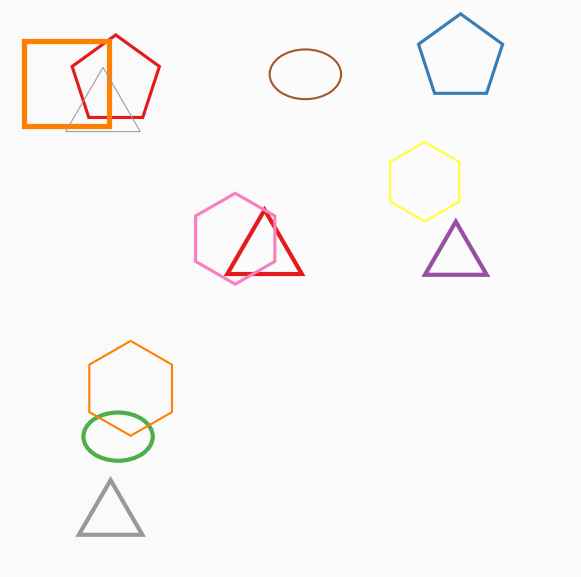[{"shape": "pentagon", "thickness": 1.5, "radius": 0.39, "center": [0.199, 0.86]}, {"shape": "triangle", "thickness": 2, "radius": 0.37, "center": [0.455, 0.562]}, {"shape": "pentagon", "thickness": 1.5, "radius": 0.38, "center": [0.792, 0.899]}, {"shape": "oval", "thickness": 2, "radius": 0.3, "center": [0.203, 0.243]}, {"shape": "triangle", "thickness": 2, "radius": 0.31, "center": [0.784, 0.554]}, {"shape": "square", "thickness": 2.5, "radius": 0.37, "center": [0.114, 0.855]}, {"shape": "hexagon", "thickness": 1, "radius": 0.41, "center": [0.225, 0.327]}, {"shape": "hexagon", "thickness": 1, "radius": 0.34, "center": [0.731, 0.684]}, {"shape": "oval", "thickness": 1, "radius": 0.31, "center": [0.525, 0.87]}, {"shape": "hexagon", "thickness": 1.5, "radius": 0.39, "center": [0.405, 0.586]}, {"shape": "triangle", "thickness": 2, "radius": 0.32, "center": [0.19, 0.105]}, {"shape": "triangle", "thickness": 0.5, "radius": 0.37, "center": [0.177, 0.808]}]